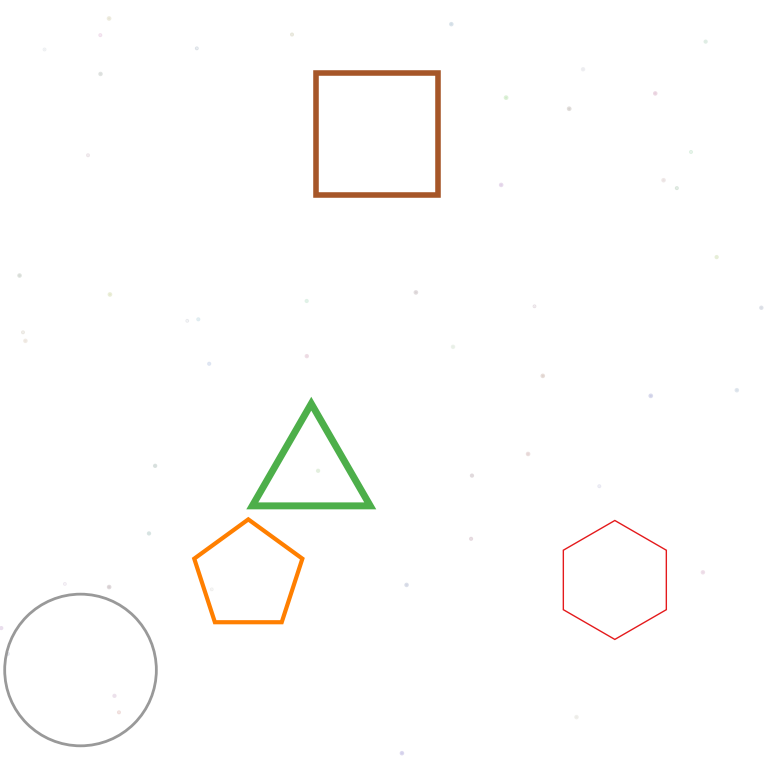[{"shape": "hexagon", "thickness": 0.5, "radius": 0.39, "center": [0.798, 0.247]}, {"shape": "triangle", "thickness": 2.5, "radius": 0.44, "center": [0.404, 0.387]}, {"shape": "pentagon", "thickness": 1.5, "radius": 0.37, "center": [0.322, 0.252]}, {"shape": "square", "thickness": 2, "radius": 0.4, "center": [0.49, 0.826]}, {"shape": "circle", "thickness": 1, "radius": 0.49, "center": [0.105, 0.13]}]